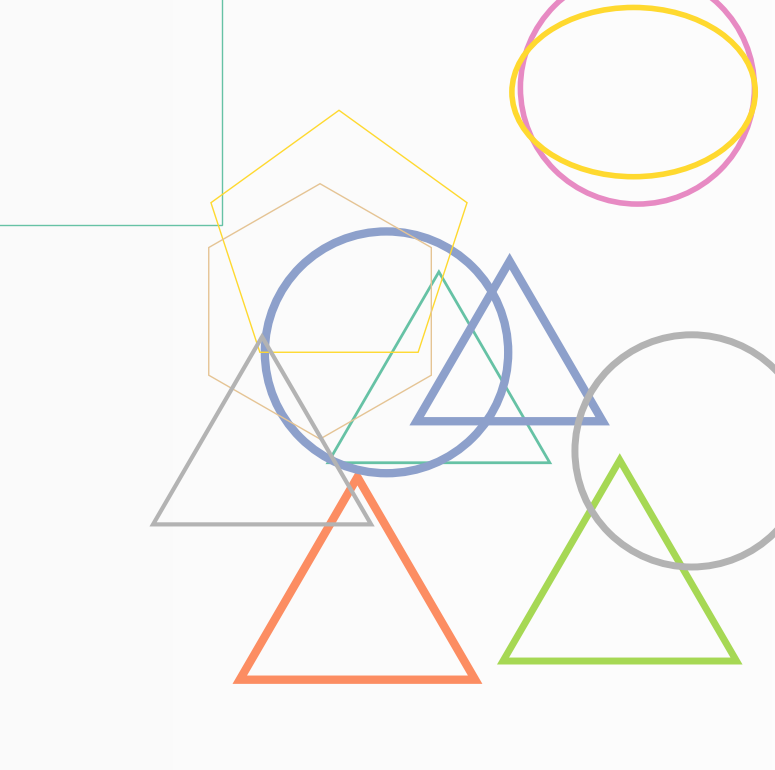[{"shape": "triangle", "thickness": 1, "radius": 0.83, "center": [0.566, 0.482]}, {"shape": "square", "thickness": 0.5, "radius": 0.84, "center": [0.118, 0.877]}, {"shape": "triangle", "thickness": 3, "radius": 0.88, "center": [0.461, 0.205]}, {"shape": "circle", "thickness": 3, "radius": 0.79, "center": [0.499, 0.542]}, {"shape": "triangle", "thickness": 3, "radius": 0.69, "center": [0.658, 0.522]}, {"shape": "circle", "thickness": 2, "radius": 0.75, "center": [0.822, 0.886]}, {"shape": "triangle", "thickness": 2.5, "radius": 0.87, "center": [0.8, 0.228]}, {"shape": "oval", "thickness": 2, "radius": 0.79, "center": [0.818, 0.88]}, {"shape": "pentagon", "thickness": 0.5, "radius": 0.87, "center": [0.437, 0.683]}, {"shape": "hexagon", "thickness": 0.5, "radius": 0.83, "center": [0.413, 0.596]}, {"shape": "triangle", "thickness": 1.5, "radius": 0.81, "center": [0.338, 0.4]}, {"shape": "circle", "thickness": 2.5, "radius": 0.75, "center": [0.893, 0.414]}]